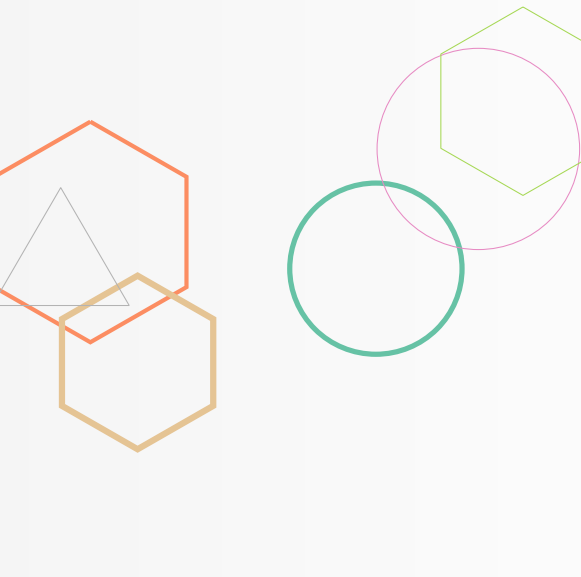[{"shape": "circle", "thickness": 2.5, "radius": 0.74, "center": [0.647, 0.534]}, {"shape": "hexagon", "thickness": 2, "radius": 0.95, "center": [0.155, 0.597]}, {"shape": "circle", "thickness": 0.5, "radius": 0.87, "center": [0.823, 0.741]}, {"shape": "hexagon", "thickness": 0.5, "radius": 0.82, "center": [0.9, 0.824]}, {"shape": "hexagon", "thickness": 3, "radius": 0.75, "center": [0.237, 0.371]}, {"shape": "triangle", "thickness": 0.5, "radius": 0.68, "center": [0.104, 0.538]}]